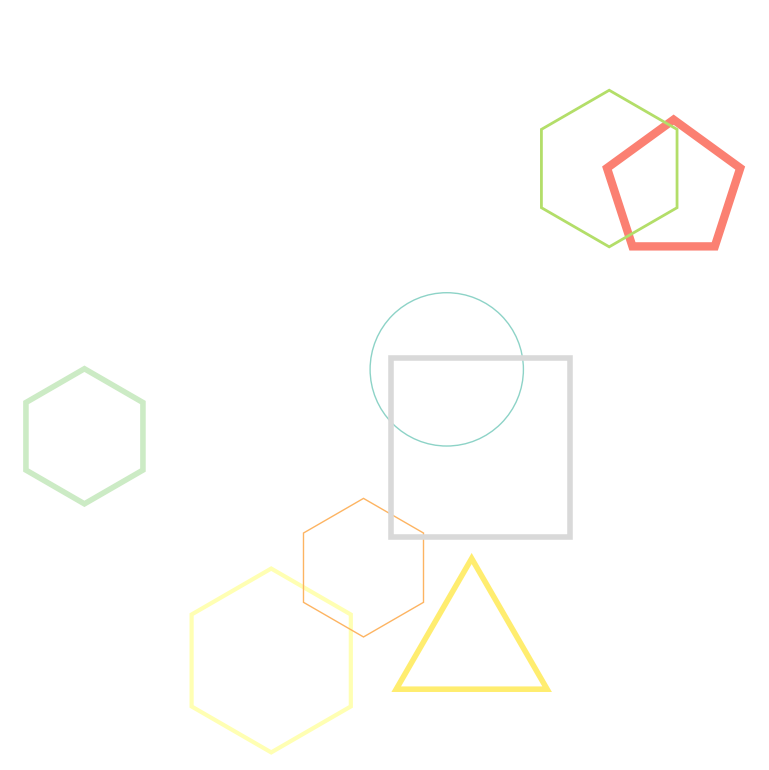[{"shape": "circle", "thickness": 0.5, "radius": 0.5, "center": [0.58, 0.52]}, {"shape": "hexagon", "thickness": 1.5, "radius": 0.6, "center": [0.352, 0.142]}, {"shape": "pentagon", "thickness": 3, "radius": 0.45, "center": [0.875, 0.754]}, {"shape": "hexagon", "thickness": 0.5, "radius": 0.45, "center": [0.472, 0.263]}, {"shape": "hexagon", "thickness": 1, "radius": 0.51, "center": [0.791, 0.781]}, {"shape": "square", "thickness": 2, "radius": 0.58, "center": [0.624, 0.418]}, {"shape": "hexagon", "thickness": 2, "radius": 0.44, "center": [0.11, 0.433]}, {"shape": "triangle", "thickness": 2, "radius": 0.57, "center": [0.613, 0.162]}]